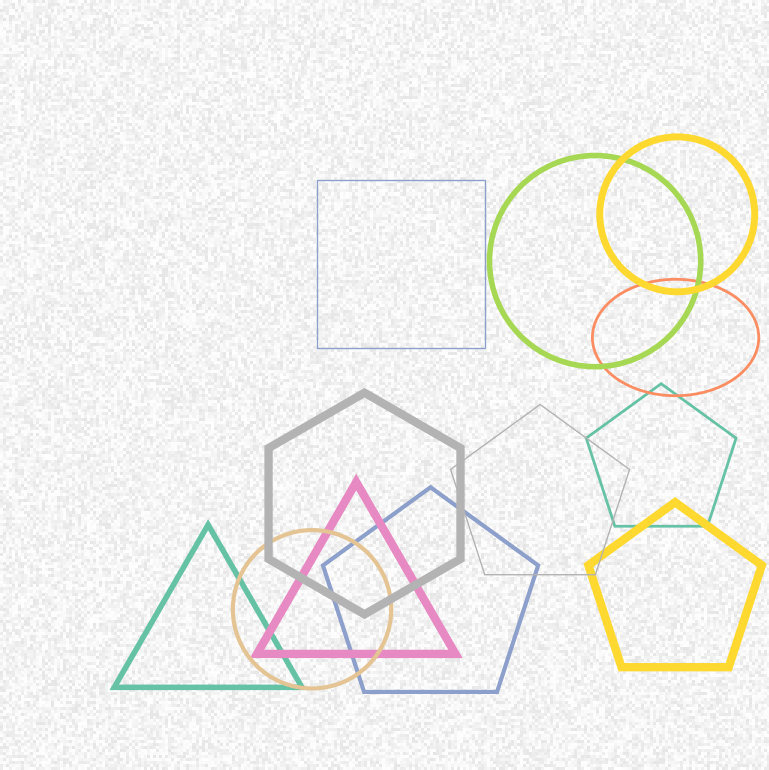[{"shape": "triangle", "thickness": 2, "radius": 0.7, "center": [0.27, 0.178]}, {"shape": "pentagon", "thickness": 1, "radius": 0.51, "center": [0.859, 0.399]}, {"shape": "oval", "thickness": 1, "radius": 0.54, "center": [0.877, 0.562]}, {"shape": "pentagon", "thickness": 1.5, "radius": 0.73, "center": [0.559, 0.22]}, {"shape": "square", "thickness": 0.5, "radius": 0.55, "center": [0.52, 0.657]}, {"shape": "triangle", "thickness": 3, "radius": 0.74, "center": [0.463, 0.225]}, {"shape": "circle", "thickness": 2, "radius": 0.69, "center": [0.773, 0.661]}, {"shape": "circle", "thickness": 2.5, "radius": 0.5, "center": [0.88, 0.722]}, {"shape": "pentagon", "thickness": 3, "radius": 0.59, "center": [0.877, 0.229]}, {"shape": "circle", "thickness": 1.5, "radius": 0.51, "center": [0.405, 0.209]}, {"shape": "hexagon", "thickness": 3, "radius": 0.72, "center": [0.473, 0.346]}, {"shape": "pentagon", "thickness": 0.5, "radius": 0.61, "center": [0.701, 0.352]}]